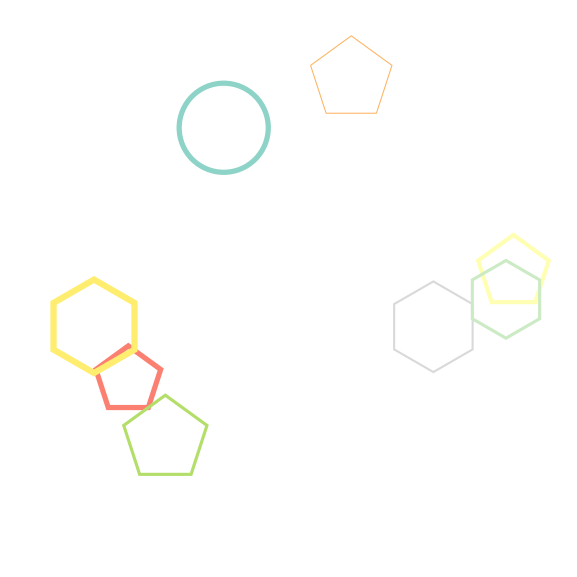[{"shape": "circle", "thickness": 2.5, "radius": 0.39, "center": [0.387, 0.778]}, {"shape": "pentagon", "thickness": 2, "radius": 0.32, "center": [0.889, 0.528]}, {"shape": "pentagon", "thickness": 2.5, "radius": 0.29, "center": [0.222, 0.341]}, {"shape": "pentagon", "thickness": 0.5, "radius": 0.37, "center": [0.608, 0.863]}, {"shape": "pentagon", "thickness": 1.5, "radius": 0.38, "center": [0.286, 0.239]}, {"shape": "hexagon", "thickness": 1, "radius": 0.39, "center": [0.75, 0.433]}, {"shape": "hexagon", "thickness": 1.5, "radius": 0.34, "center": [0.876, 0.481]}, {"shape": "hexagon", "thickness": 3, "radius": 0.4, "center": [0.163, 0.434]}]